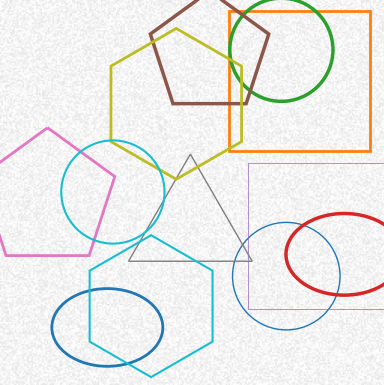[{"shape": "oval", "thickness": 2, "radius": 0.72, "center": [0.279, 0.149]}, {"shape": "circle", "thickness": 1, "radius": 0.7, "center": [0.744, 0.283]}, {"shape": "square", "thickness": 2, "radius": 0.91, "center": [0.778, 0.79]}, {"shape": "circle", "thickness": 2.5, "radius": 0.67, "center": [0.731, 0.871]}, {"shape": "oval", "thickness": 2.5, "radius": 0.76, "center": [0.894, 0.339]}, {"shape": "square", "thickness": 0.5, "radius": 0.95, "center": [0.835, 0.387]}, {"shape": "pentagon", "thickness": 2.5, "radius": 0.81, "center": [0.544, 0.862]}, {"shape": "pentagon", "thickness": 2, "radius": 0.92, "center": [0.124, 0.485]}, {"shape": "triangle", "thickness": 1, "radius": 0.93, "center": [0.494, 0.414]}, {"shape": "hexagon", "thickness": 2, "radius": 0.98, "center": [0.458, 0.73]}, {"shape": "hexagon", "thickness": 1.5, "radius": 0.92, "center": [0.392, 0.205]}, {"shape": "circle", "thickness": 1.5, "radius": 0.67, "center": [0.293, 0.501]}]